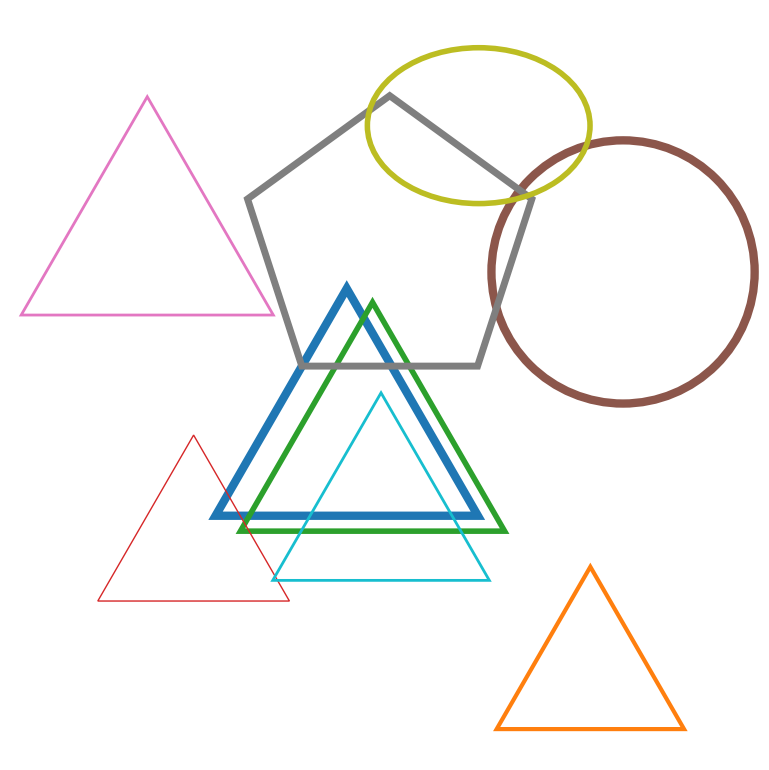[{"shape": "triangle", "thickness": 3, "radius": 0.98, "center": [0.45, 0.429]}, {"shape": "triangle", "thickness": 1.5, "radius": 0.7, "center": [0.767, 0.123]}, {"shape": "triangle", "thickness": 2, "radius": 0.99, "center": [0.484, 0.409]}, {"shape": "triangle", "thickness": 0.5, "radius": 0.72, "center": [0.251, 0.291]}, {"shape": "circle", "thickness": 3, "radius": 0.85, "center": [0.809, 0.647]}, {"shape": "triangle", "thickness": 1, "radius": 0.95, "center": [0.191, 0.685]}, {"shape": "pentagon", "thickness": 2.5, "radius": 0.97, "center": [0.506, 0.682]}, {"shape": "oval", "thickness": 2, "radius": 0.72, "center": [0.622, 0.837]}, {"shape": "triangle", "thickness": 1, "radius": 0.81, "center": [0.495, 0.327]}]